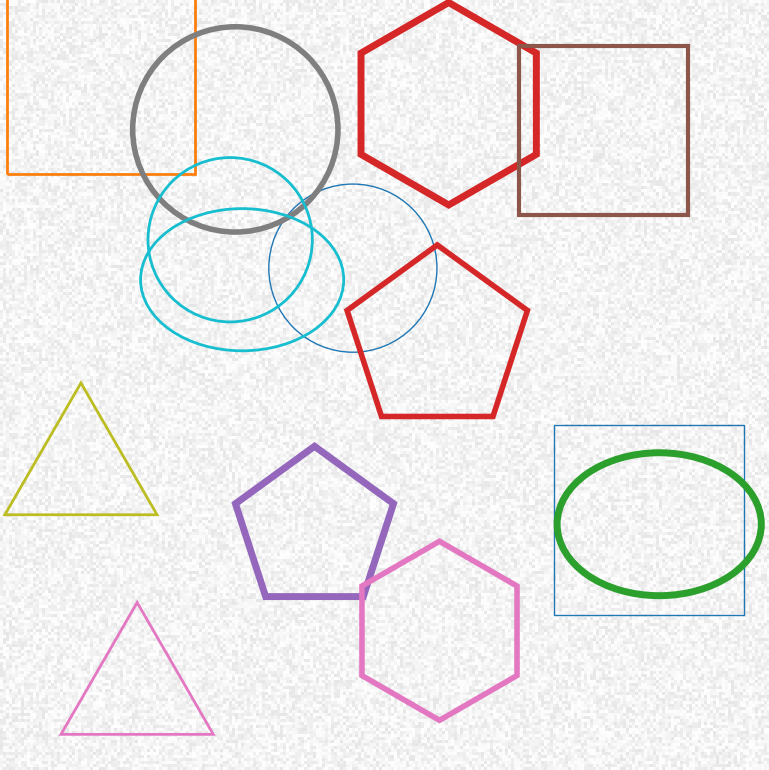[{"shape": "square", "thickness": 0.5, "radius": 0.62, "center": [0.843, 0.325]}, {"shape": "circle", "thickness": 0.5, "radius": 0.55, "center": [0.458, 0.652]}, {"shape": "square", "thickness": 1, "radius": 0.61, "center": [0.131, 0.896]}, {"shape": "oval", "thickness": 2.5, "radius": 0.66, "center": [0.856, 0.319]}, {"shape": "pentagon", "thickness": 2, "radius": 0.62, "center": [0.568, 0.559]}, {"shape": "hexagon", "thickness": 2.5, "radius": 0.66, "center": [0.583, 0.865]}, {"shape": "pentagon", "thickness": 2.5, "radius": 0.54, "center": [0.408, 0.312]}, {"shape": "square", "thickness": 1.5, "radius": 0.55, "center": [0.784, 0.831]}, {"shape": "triangle", "thickness": 1, "radius": 0.57, "center": [0.178, 0.103]}, {"shape": "hexagon", "thickness": 2, "radius": 0.58, "center": [0.571, 0.181]}, {"shape": "circle", "thickness": 2, "radius": 0.67, "center": [0.306, 0.832]}, {"shape": "triangle", "thickness": 1, "radius": 0.57, "center": [0.105, 0.389]}, {"shape": "circle", "thickness": 1, "radius": 0.53, "center": [0.299, 0.689]}, {"shape": "oval", "thickness": 1, "radius": 0.66, "center": [0.314, 0.637]}]